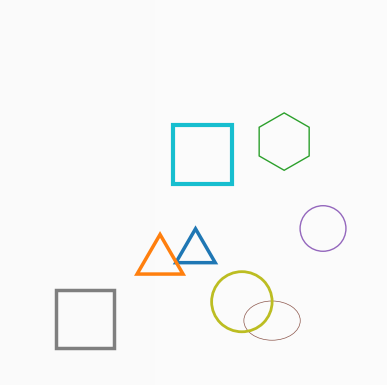[{"shape": "triangle", "thickness": 2.5, "radius": 0.29, "center": [0.505, 0.347]}, {"shape": "triangle", "thickness": 2.5, "radius": 0.34, "center": [0.413, 0.322]}, {"shape": "hexagon", "thickness": 1, "radius": 0.37, "center": [0.733, 0.632]}, {"shape": "circle", "thickness": 1, "radius": 0.3, "center": [0.834, 0.407]}, {"shape": "oval", "thickness": 0.5, "radius": 0.36, "center": [0.702, 0.167]}, {"shape": "square", "thickness": 2.5, "radius": 0.38, "center": [0.219, 0.171]}, {"shape": "circle", "thickness": 2, "radius": 0.39, "center": [0.624, 0.216]}, {"shape": "square", "thickness": 3, "radius": 0.38, "center": [0.522, 0.598]}]